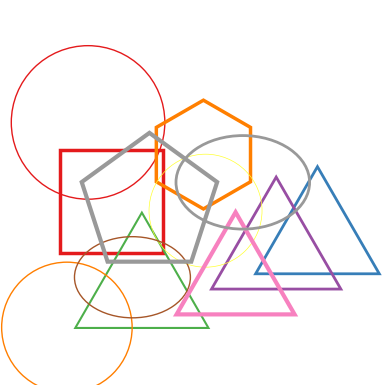[{"shape": "square", "thickness": 2.5, "radius": 0.67, "center": [0.29, 0.477]}, {"shape": "circle", "thickness": 1, "radius": 1.0, "center": [0.229, 0.682]}, {"shape": "triangle", "thickness": 2, "radius": 0.93, "center": [0.825, 0.382]}, {"shape": "triangle", "thickness": 1.5, "radius": 1.0, "center": [0.368, 0.248]}, {"shape": "triangle", "thickness": 2, "radius": 0.97, "center": [0.717, 0.346]}, {"shape": "circle", "thickness": 1, "radius": 0.85, "center": [0.174, 0.15]}, {"shape": "hexagon", "thickness": 2.5, "radius": 0.71, "center": [0.528, 0.599]}, {"shape": "circle", "thickness": 0.5, "radius": 0.73, "center": [0.534, 0.453]}, {"shape": "oval", "thickness": 1, "radius": 0.75, "center": [0.344, 0.28]}, {"shape": "triangle", "thickness": 3, "radius": 0.88, "center": [0.612, 0.272]}, {"shape": "oval", "thickness": 2, "radius": 0.87, "center": [0.631, 0.526]}, {"shape": "pentagon", "thickness": 3, "radius": 0.92, "center": [0.388, 0.47]}]